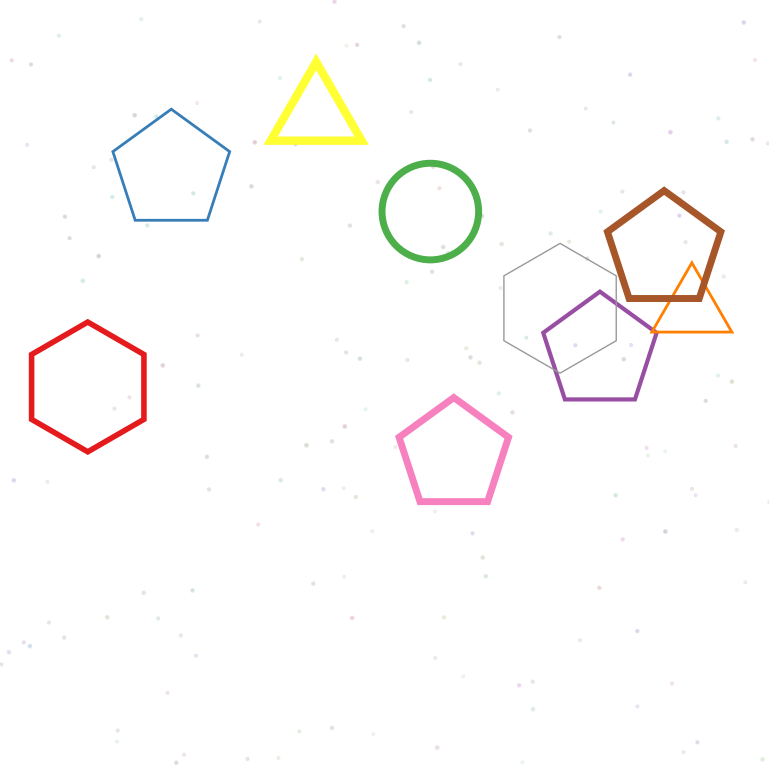[{"shape": "hexagon", "thickness": 2, "radius": 0.42, "center": [0.114, 0.498]}, {"shape": "pentagon", "thickness": 1, "radius": 0.4, "center": [0.222, 0.778]}, {"shape": "circle", "thickness": 2.5, "radius": 0.31, "center": [0.559, 0.725]}, {"shape": "pentagon", "thickness": 1.5, "radius": 0.39, "center": [0.779, 0.544]}, {"shape": "triangle", "thickness": 1, "radius": 0.3, "center": [0.899, 0.599]}, {"shape": "triangle", "thickness": 3, "radius": 0.34, "center": [0.411, 0.851]}, {"shape": "pentagon", "thickness": 2.5, "radius": 0.39, "center": [0.863, 0.675]}, {"shape": "pentagon", "thickness": 2.5, "radius": 0.37, "center": [0.589, 0.409]}, {"shape": "hexagon", "thickness": 0.5, "radius": 0.42, "center": [0.727, 0.6]}]